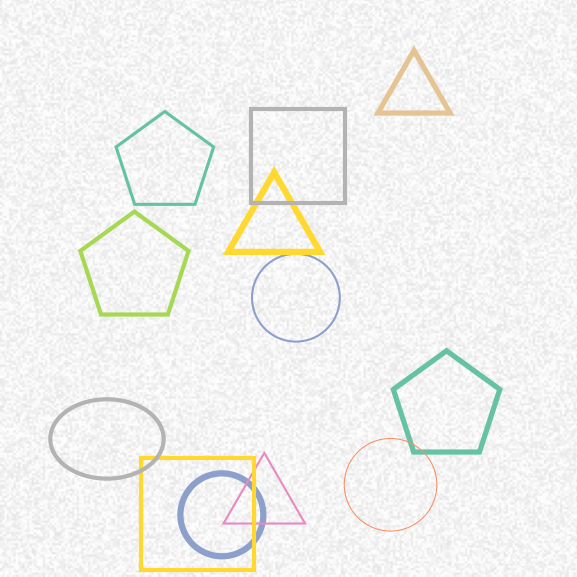[{"shape": "pentagon", "thickness": 1.5, "radius": 0.44, "center": [0.285, 0.717]}, {"shape": "pentagon", "thickness": 2.5, "radius": 0.48, "center": [0.773, 0.295]}, {"shape": "circle", "thickness": 0.5, "radius": 0.4, "center": [0.676, 0.16]}, {"shape": "circle", "thickness": 1, "radius": 0.38, "center": [0.512, 0.484]}, {"shape": "circle", "thickness": 3, "radius": 0.36, "center": [0.384, 0.108]}, {"shape": "triangle", "thickness": 1, "radius": 0.41, "center": [0.458, 0.133]}, {"shape": "pentagon", "thickness": 2, "radius": 0.49, "center": [0.233, 0.534]}, {"shape": "triangle", "thickness": 3, "radius": 0.46, "center": [0.475, 0.609]}, {"shape": "square", "thickness": 2, "radius": 0.49, "center": [0.342, 0.109]}, {"shape": "triangle", "thickness": 2.5, "radius": 0.36, "center": [0.717, 0.839]}, {"shape": "square", "thickness": 2, "radius": 0.41, "center": [0.517, 0.729]}, {"shape": "oval", "thickness": 2, "radius": 0.49, "center": [0.185, 0.239]}]